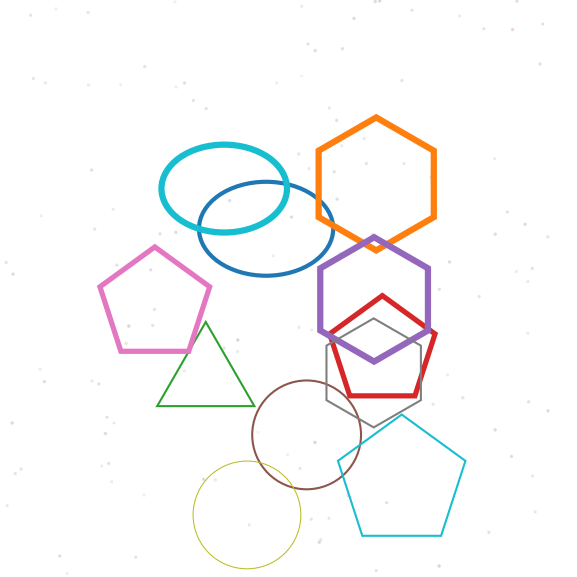[{"shape": "oval", "thickness": 2, "radius": 0.58, "center": [0.461, 0.603]}, {"shape": "hexagon", "thickness": 3, "radius": 0.58, "center": [0.651, 0.681]}, {"shape": "triangle", "thickness": 1, "radius": 0.49, "center": [0.356, 0.344]}, {"shape": "pentagon", "thickness": 2.5, "radius": 0.48, "center": [0.662, 0.391]}, {"shape": "hexagon", "thickness": 3, "radius": 0.54, "center": [0.648, 0.481]}, {"shape": "circle", "thickness": 1, "radius": 0.47, "center": [0.531, 0.246]}, {"shape": "pentagon", "thickness": 2.5, "radius": 0.5, "center": [0.268, 0.472]}, {"shape": "hexagon", "thickness": 1, "radius": 0.47, "center": [0.647, 0.353]}, {"shape": "circle", "thickness": 0.5, "radius": 0.47, "center": [0.428, 0.107]}, {"shape": "oval", "thickness": 3, "radius": 0.54, "center": [0.388, 0.673]}, {"shape": "pentagon", "thickness": 1, "radius": 0.58, "center": [0.696, 0.165]}]